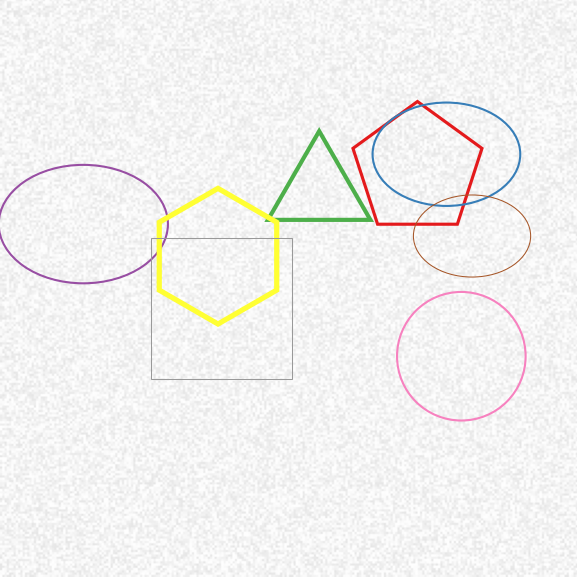[{"shape": "pentagon", "thickness": 1.5, "radius": 0.59, "center": [0.723, 0.706]}, {"shape": "oval", "thickness": 1, "radius": 0.64, "center": [0.773, 0.732]}, {"shape": "triangle", "thickness": 2, "radius": 0.51, "center": [0.553, 0.67]}, {"shape": "oval", "thickness": 1, "radius": 0.73, "center": [0.144, 0.611]}, {"shape": "hexagon", "thickness": 2.5, "radius": 0.59, "center": [0.377, 0.556]}, {"shape": "oval", "thickness": 0.5, "radius": 0.51, "center": [0.817, 0.59]}, {"shape": "circle", "thickness": 1, "radius": 0.56, "center": [0.799, 0.382]}, {"shape": "square", "thickness": 0.5, "radius": 0.61, "center": [0.384, 0.465]}]